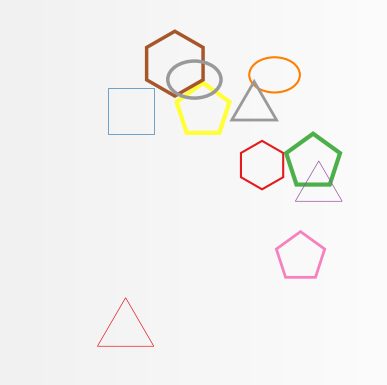[{"shape": "hexagon", "thickness": 1.5, "radius": 0.31, "center": [0.676, 0.571]}, {"shape": "triangle", "thickness": 0.5, "radius": 0.42, "center": [0.324, 0.143]}, {"shape": "square", "thickness": 0.5, "radius": 0.3, "center": [0.339, 0.712]}, {"shape": "pentagon", "thickness": 3, "radius": 0.37, "center": [0.808, 0.58]}, {"shape": "triangle", "thickness": 0.5, "radius": 0.35, "center": [0.823, 0.512]}, {"shape": "oval", "thickness": 1.5, "radius": 0.33, "center": [0.709, 0.806]}, {"shape": "pentagon", "thickness": 3, "radius": 0.36, "center": [0.524, 0.713]}, {"shape": "hexagon", "thickness": 2.5, "radius": 0.42, "center": [0.451, 0.835]}, {"shape": "pentagon", "thickness": 2, "radius": 0.33, "center": [0.776, 0.333]}, {"shape": "triangle", "thickness": 2, "radius": 0.33, "center": [0.656, 0.722]}, {"shape": "oval", "thickness": 2.5, "radius": 0.34, "center": [0.502, 0.793]}]